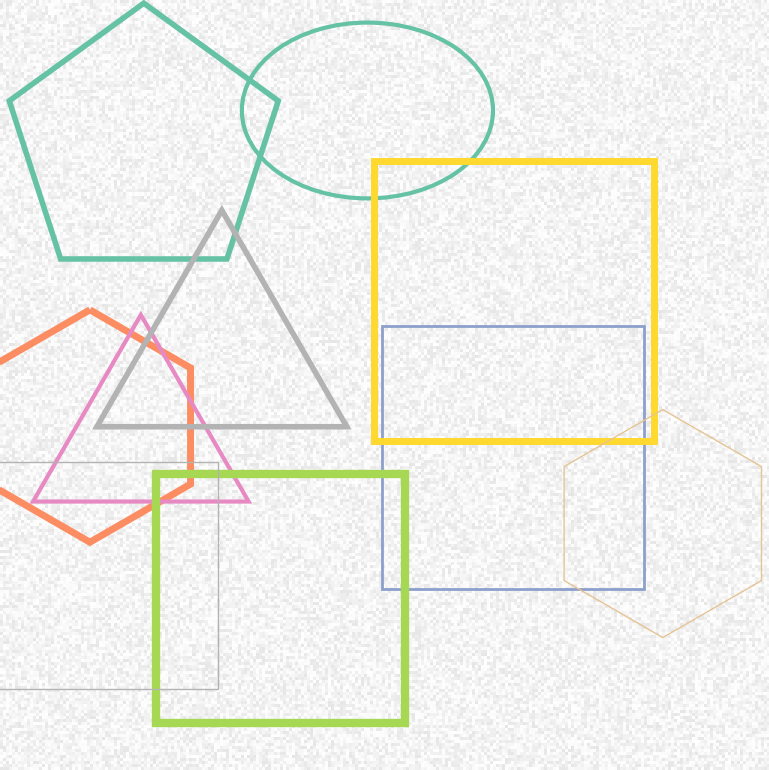[{"shape": "pentagon", "thickness": 2, "radius": 0.92, "center": [0.187, 0.812]}, {"shape": "oval", "thickness": 1.5, "radius": 0.82, "center": [0.477, 0.857]}, {"shape": "hexagon", "thickness": 2.5, "radius": 0.75, "center": [0.117, 0.447]}, {"shape": "square", "thickness": 1, "radius": 0.85, "center": [0.666, 0.406]}, {"shape": "triangle", "thickness": 1.5, "radius": 0.81, "center": [0.183, 0.429]}, {"shape": "square", "thickness": 3, "radius": 0.81, "center": [0.365, 0.223]}, {"shape": "square", "thickness": 2.5, "radius": 0.91, "center": [0.668, 0.61]}, {"shape": "hexagon", "thickness": 0.5, "radius": 0.74, "center": [0.861, 0.32]}, {"shape": "triangle", "thickness": 2, "radius": 0.94, "center": [0.288, 0.54]}, {"shape": "square", "thickness": 0.5, "radius": 0.74, "center": [0.136, 0.253]}]